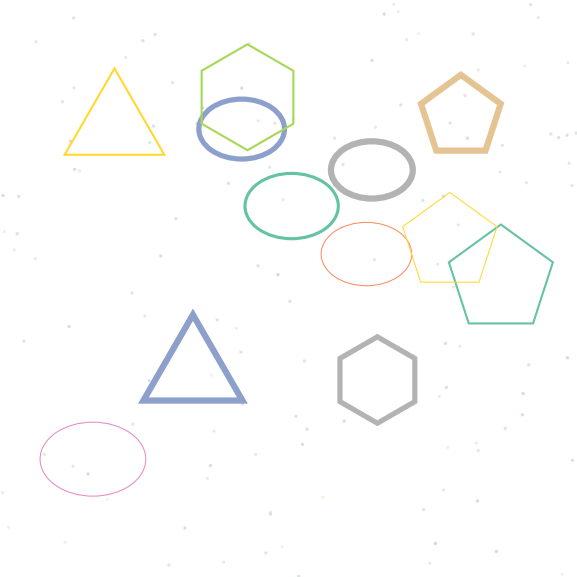[{"shape": "pentagon", "thickness": 1, "radius": 0.47, "center": [0.867, 0.516]}, {"shape": "oval", "thickness": 1.5, "radius": 0.4, "center": [0.505, 0.642]}, {"shape": "oval", "thickness": 0.5, "radius": 0.39, "center": [0.634, 0.559]}, {"shape": "triangle", "thickness": 3, "radius": 0.5, "center": [0.334, 0.355]}, {"shape": "oval", "thickness": 2.5, "radius": 0.37, "center": [0.418, 0.776]}, {"shape": "oval", "thickness": 0.5, "radius": 0.46, "center": [0.161, 0.204]}, {"shape": "hexagon", "thickness": 1, "radius": 0.46, "center": [0.429, 0.831]}, {"shape": "pentagon", "thickness": 0.5, "radius": 0.43, "center": [0.779, 0.58]}, {"shape": "triangle", "thickness": 1, "radius": 0.5, "center": [0.198, 0.781]}, {"shape": "pentagon", "thickness": 3, "radius": 0.36, "center": [0.798, 0.797]}, {"shape": "hexagon", "thickness": 2.5, "radius": 0.37, "center": [0.653, 0.341]}, {"shape": "oval", "thickness": 3, "radius": 0.35, "center": [0.644, 0.705]}]